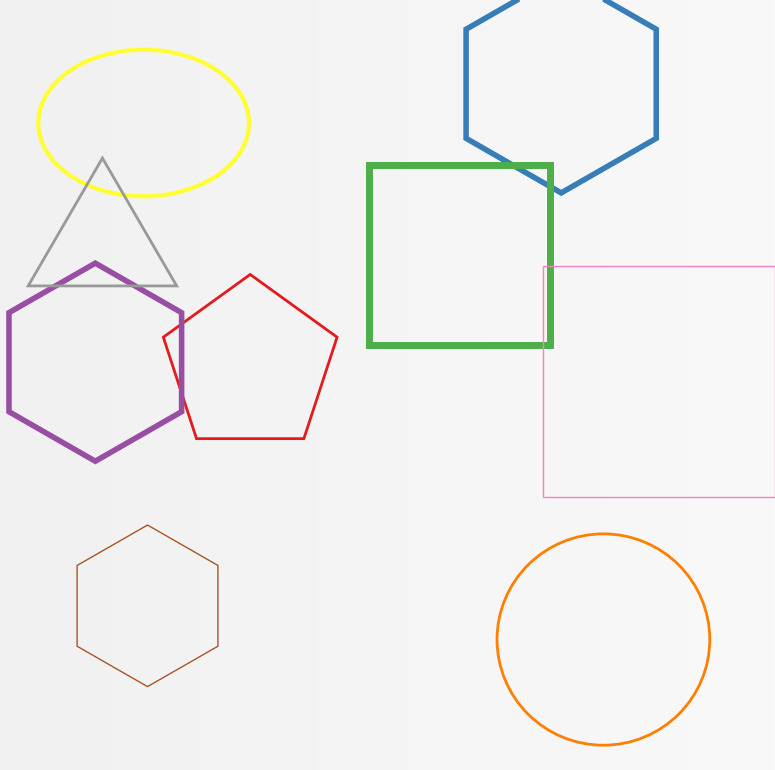[{"shape": "pentagon", "thickness": 1, "radius": 0.59, "center": [0.323, 0.526]}, {"shape": "hexagon", "thickness": 2, "radius": 0.71, "center": [0.724, 0.891]}, {"shape": "square", "thickness": 2.5, "radius": 0.58, "center": [0.593, 0.669]}, {"shape": "hexagon", "thickness": 2, "radius": 0.64, "center": [0.123, 0.53]}, {"shape": "circle", "thickness": 1, "radius": 0.69, "center": [0.779, 0.169]}, {"shape": "oval", "thickness": 1.5, "radius": 0.68, "center": [0.185, 0.84]}, {"shape": "hexagon", "thickness": 0.5, "radius": 0.52, "center": [0.19, 0.213]}, {"shape": "square", "thickness": 0.5, "radius": 0.75, "center": [0.85, 0.505]}, {"shape": "triangle", "thickness": 1, "radius": 0.55, "center": [0.132, 0.684]}]